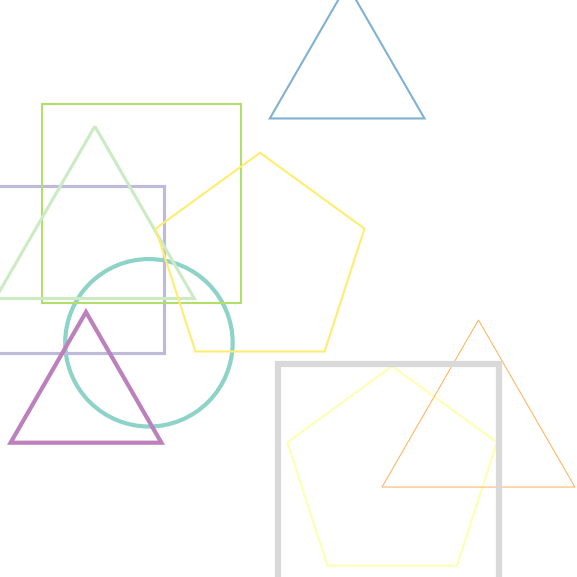[{"shape": "circle", "thickness": 2, "radius": 0.72, "center": [0.258, 0.406]}, {"shape": "pentagon", "thickness": 1, "radius": 0.95, "center": [0.679, 0.174]}, {"shape": "square", "thickness": 1.5, "radius": 0.73, "center": [0.138, 0.532]}, {"shape": "triangle", "thickness": 1, "radius": 0.77, "center": [0.601, 0.871]}, {"shape": "triangle", "thickness": 0.5, "radius": 0.96, "center": [0.828, 0.252]}, {"shape": "square", "thickness": 1, "radius": 0.86, "center": [0.246, 0.647]}, {"shape": "square", "thickness": 3, "radius": 0.96, "center": [0.673, 0.177]}, {"shape": "triangle", "thickness": 2, "radius": 0.75, "center": [0.149, 0.308]}, {"shape": "triangle", "thickness": 1.5, "radius": 0.99, "center": [0.164, 0.582]}, {"shape": "pentagon", "thickness": 1, "radius": 0.95, "center": [0.45, 0.544]}]